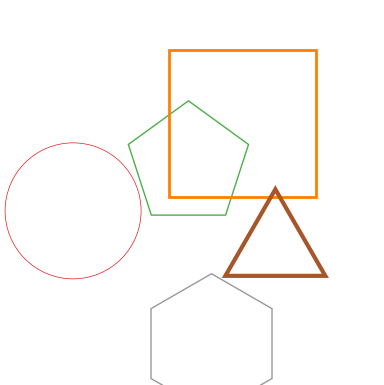[{"shape": "circle", "thickness": 0.5, "radius": 0.88, "center": [0.19, 0.452]}, {"shape": "pentagon", "thickness": 1, "radius": 0.82, "center": [0.489, 0.574]}, {"shape": "square", "thickness": 2, "radius": 0.95, "center": [0.63, 0.68]}, {"shape": "triangle", "thickness": 3, "radius": 0.75, "center": [0.715, 0.358]}, {"shape": "hexagon", "thickness": 1, "radius": 0.91, "center": [0.549, 0.108]}]